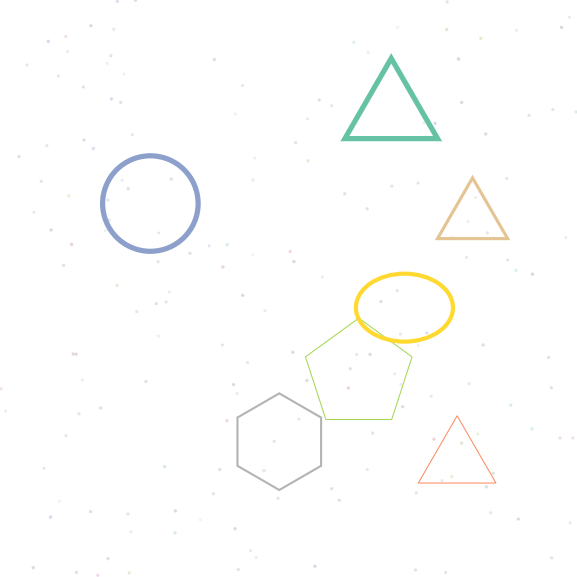[{"shape": "triangle", "thickness": 2.5, "radius": 0.46, "center": [0.677, 0.805]}, {"shape": "triangle", "thickness": 0.5, "radius": 0.39, "center": [0.792, 0.202]}, {"shape": "circle", "thickness": 2.5, "radius": 0.41, "center": [0.26, 0.647]}, {"shape": "pentagon", "thickness": 0.5, "radius": 0.49, "center": [0.621, 0.351]}, {"shape": "oval", "thickness": 2, "radius": 0.42, "center": [0.7, 0.466]}, {"shape": "triangle", "thickness": 1.5, "radius": 0.35, "center": [0.818, 0.621]}, {"shape": "hexagon", "thickness": 1, "radius": 0.42, "center": [0.484, 0.234]}]